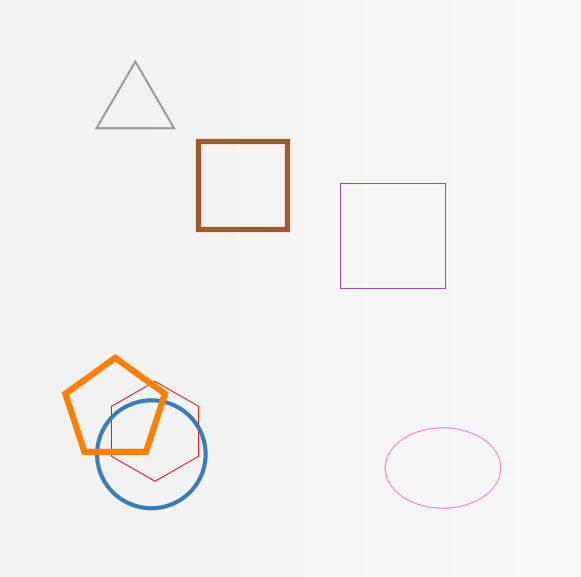[{"shape": "hexagon", "thickness": 0.5, "radius": 0.43, "center": [0.267, 0.252]}, {"shape": "circle", "thickness": 2, "radius": 0.47, "center": [0.26, 0.212]}, {"shape": "square", "thickness": 0.5, "radius": 0.45, "center": [0.675, 0.591]}, {"shape": "pentagon", "thickness": 3, "radius": 0.45, "center": [0.198, 0.289]}, {"shape": "square", "thickness": 2.5, "radius": 0.38, "center": [0.417, 0.678]}, {"shape": "oval", "thickness": 0.5, "radius": 0.5, "center": [0.762, 0.189]}, {"shape": "triangle", "thickness": 1, "radius": 0.38, "center": [0.233, 0.816]}]